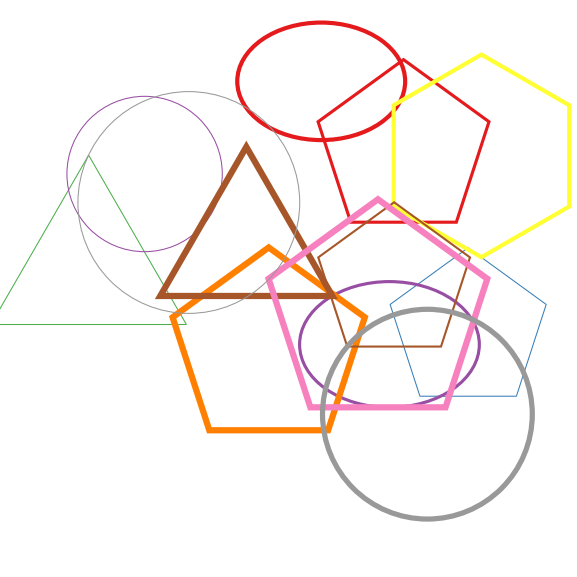[{"shape": "oval", "thickness": 2, "radius": 0.73, "center": [0.556, 0.858]}, {"shape": "pentagon", "thickness": 1.5, "radius": 0.78, "center": [0.699, 0.74]}, {"shape": "pentagon", "thickness": 0.5, "radius": 0.71, "center": [0.811, 0.428]}, {"shape": "triangle", "thickness": 0.5, "radius": 0.98, "center": [0.153, 0.535]}, {"shape": "circle", "thickness": 0.5, "radius": 0.67, "center": [0.25, 0.698]}, {"shape": "oval", "thickness": 1.5, "radius": 0.78, "center": [0.674, 0.403]}, {"shape": "pentagon", "thickness": 3, "radius": 0.87, "center": [0.465, 0.396]}, {"shape": "hexagon", "thickness": 2, "radius": 0.88, "center": [0.834, 0.729]}, {"shape": "pentagon", "thickness": 1, "radius": 0.69, "center": [0.682, 0.511]}, {"shape": "triangle", "thickness": 3, "radius": 0.86, "center": [0.427, 0.573]}, {"shape": "pentagon", "thickness": 3, "radius": 1.0, "center": [0.654, 0.455]}, {"shape": "circle", "thickness": 0.5, "radius": 0.96, "center": [0.327, 0.649]}, {"shape": "circle", "thickness": 2.5, "radius": 0.91, "center": [0.74, 0.282]}]